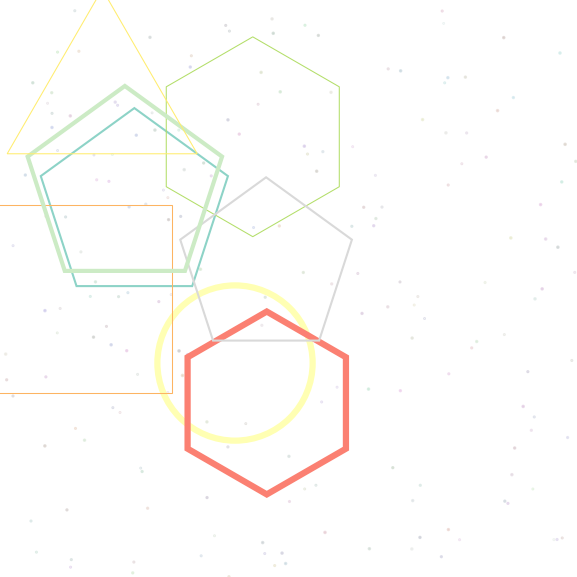[{"shape": "pentagon", "thickness": 1, "radius": 0.85, "center": [0.233, 0.642]}, {"shape": "circle", "thickness": 3, "radius": 0.67, "center": [0.407, 0.371]}, {"shape": "hexagon", "thickness": 3, "radius": 0.79, "center": [0.462, 0.301]}, {"shape": "square", "thickness": 0.5, "radius": 0.81, "center": [0.134, 0.482]}, {"shape": "hexagon", "thickness": 0.5, "radius": 0.86, "center": [0.438, 0.762]}, {"shape": "pentagon", "thickness": 1, "radius": 0.78, "center": [0.461, 0.536]}, {"shape": "pentagon", "thickness": 2, "radius": 0.89, "center": [0.216, 0.673]}, {"shape": "triangle", "thickness": 0.5, "radius": 0.95, "center": [0.177, 0.828]}]